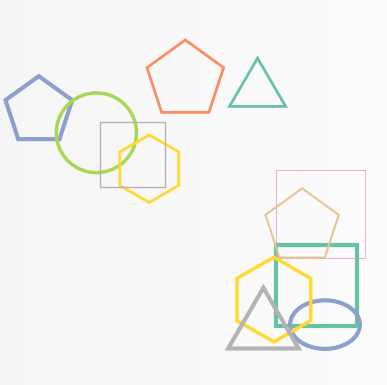[{"shape": "triangle", "thickness": 2, "radius": 0.42, "center": [0.665, 0.765]}, {"shape": "square", "thickness": 3, "radius": 0.52, "center": [0.817, 0.258]}, {"shape": "pentagon", "thickness": 2, "radius": 0.52, "center": [0.478, 0.792]}, {"shape": "oval", "thickness": 3, "radius": 0.45, "center": [0.839, 0.157]}, {"shape": "pentagon", "thickness": 3, "radius": 0.45, "center": [0.1, 0.712]}, {"shape": "square", "thickness": 0.5, "radius": 0.57, "center": [0.827, 0.444]}, {"shape": "circle", "thickness": 2.5, "radius": 0.52, "center": [0.249, 0.655]}, {"shape": "hexagon", "thickness": 2, "radius": 0.44, "center": [0.385, 0.562]}, {"shape": "hexagon", "thickness": 2.5, "radius": 0.55, "center": [0.707, 0.222]}, {"shape": "pentagon", "thickness": 1.5, "radius": 0.5, "center": [0.78, 0.411]}, {"shape": "triangle", "thickness": 3, "radius": 0.53, "center": [0.68, 0.147]}, {"shape": "square", "thickness": 1, "radius": 0.42, "center": [0.341, 0.599]}]